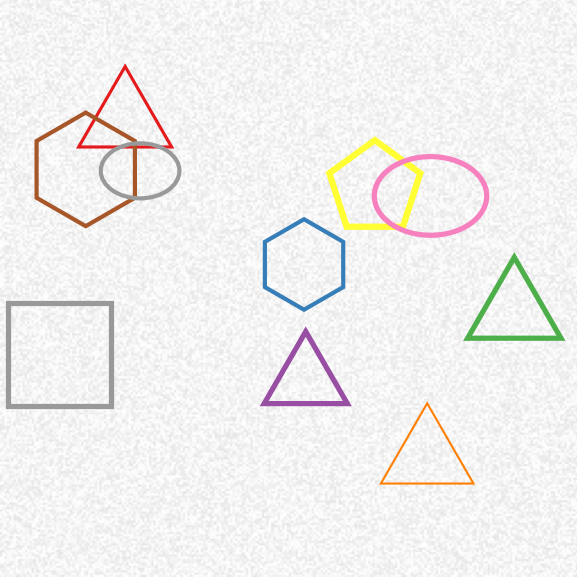[{"shape": "triangle", "thickness": 1.5, "radius": 0.46, "center": [0.217, 0.791]}, {"shape": "hexagon", "thickness": 2, "radius": 0.39, "center": [0.526, 0.541]}, {"shape": "triangle", "thickness": 2.5, "radius": 0.47, "center": [0.891, 0.46]}, {"shape": "triangle", "thickness": 2.5, "radius": 0.42, "center": [0.529, 0.342]}, {"shape": "triangle", "thickness": 1, "radius": 0.46, "center": [0.74, 0.208]}, {"shape": "pentagon", "thickness": 3, "radius": 0.41, "center": [0.649, 0.674]}, {"shape": "hexagon", "thickness": 2, "radius": 0.49, "center": [0.148, 0.706]}, {"shape": "oval", "thickness": 2.5, "radius": 0.49, "center": [0.745, 0.66]}, {"shape": "square", "thickness": 2.5, "radius": 0.44, "center": [0.103, 0.385]}, {"shape": "oval", "thickness": 2, "radius": 0.34, "center": [0.243, 0.703]}]